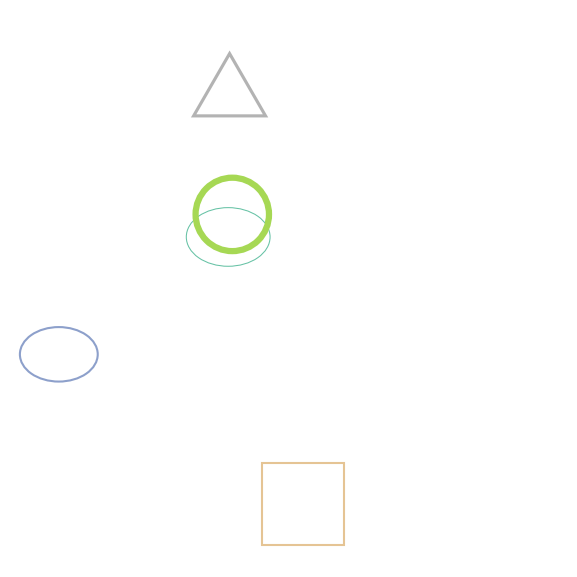[{"shape": "oval", "thickness": 0.5, "radius": 0.36, "center": [0.395, 0.589]}, {"shape": "oval", "thickness": 1, "radius": 0.34, "center": [0.102, 0.386]}, {"shape": "circle", "thickness": 3, "radius": 0.32, "center": [0.402, 0.628]}, {"shape": "square", "thickness": 1, "radius": 0.36, "center": [0.524, 0.126]}, {"shape": "triangle", "thickness": 1.5, "radius": 0.36, "center": [0.398, 0.834]}]